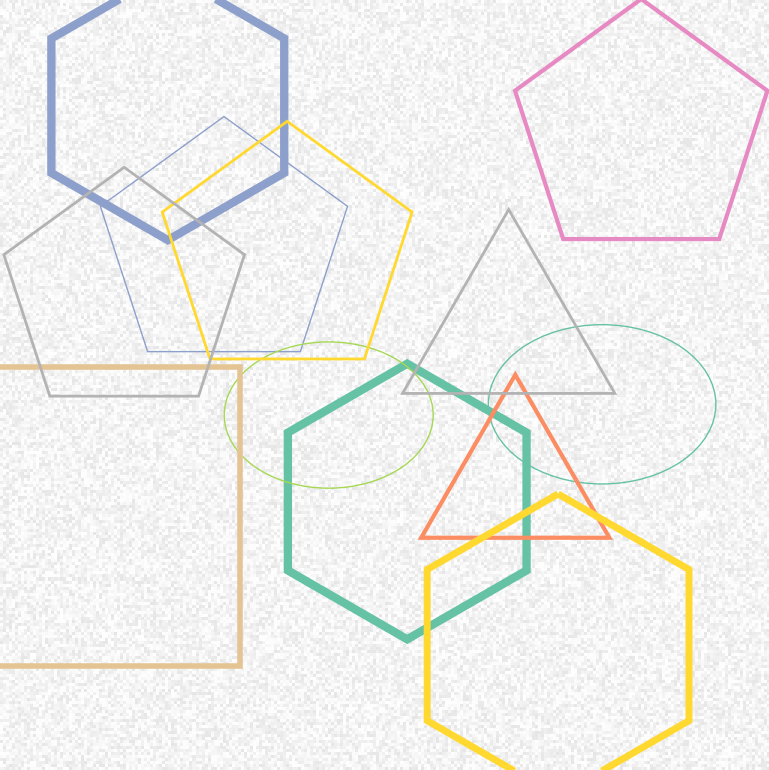[{"shape": "hexagon", "thickness": 3, "radius": 0.89, "center": [0.529, 0.349]}, {"shape": "oval", "thickness": 0.5, "radius": 0.74, "center": [0.782, 0.475]}, {"shape": "triangle", "thickness": 1.5, "radius": 0.71, "center": [0.669, 0.372]}, {"shape": "hexagon", "thickness": 3, "radius": 0.87, "center": [0.218, 0.863]}, {"shape": "pentagon", "thickness": 0.5, "radius": 0.84, "center": [0.291, 0.68]}, {"shape": "pentagon", "thickness": 1.5, "radius": 0.86, "center": [0.833, 0.829]}, {"shape": "oval", "thickness": 0.5, "radius": 0.68, "center": [0.427, 0.461]}, {"shape": "hexagon", "thickness": 2.5, "radius": 0.98, "center": [0.725, 0.162]}, {"shape": "pentagon", "thickness": 1, "radius": 0.85, "center": [0.373, 0.672]}, {"shape": "square", "thickness": 2, "radius": 0.97, "center": [0.118, 0.329]}, {"shape": "triangle", "thickness": 1, "radius": 0.8, "center": [0.661, 0.569]}, {"shape": "pentagon", "thickness": 1, "radius": 0.82, "center": [0.161, 0.618]}]